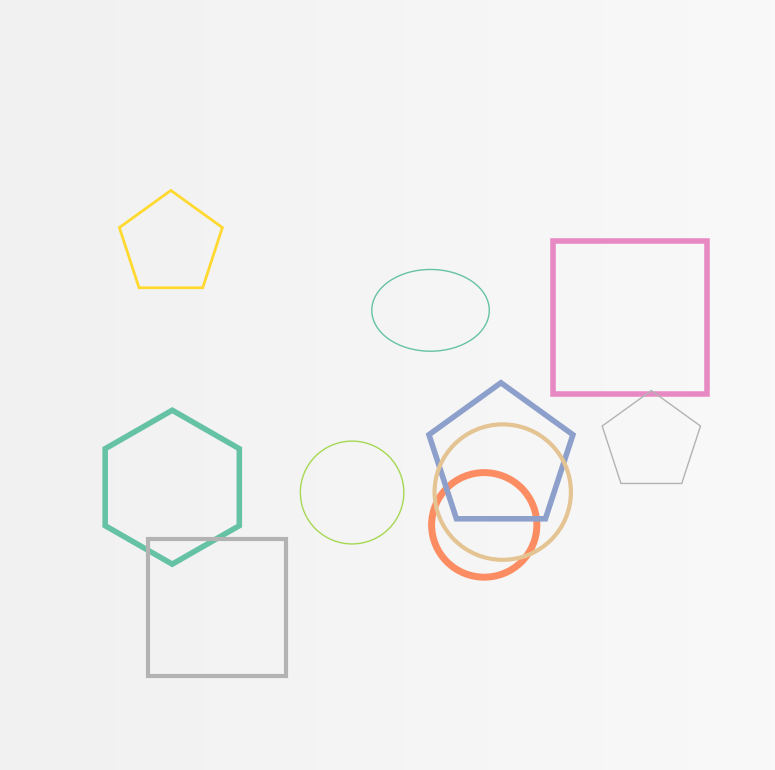[{"shape": "oval", "thickness": 0.5, "radius": 0.38, "center": [0.556, 0.597]}, {"shape": "hexagon", "thickness": 2, "radius": 0.5, "center": [0.222, 0.367]}, {"shape": "circle", "thickness": 2.5, "radius": 0.34, "center": [0.625, 0.318]}, {"shape": "pentagon", "thickness": 2, "radius": 0.49, "center": [0.646, 0.405]}, {"shape": "square", "thickness": 2, "radius": 0.5, "center": [0.812, 0.588]}, {"shape": "circle", "thickness": 0.5, "radius": 0.33, "center": [0.454, 0.36]}, {"shape": "pentagon", "thickness": 1, "radius": 0.35, "center": [0.22, 0.683]}, {"shape": "circle", "thickness": 1.5, "radius": 0.44, "center": [0.649, 0.361]}, {"shape": "pentagon", "thickness": 0.5, "radius": 0.33, "center": [0.84, 0.426]}, {"shape": "square", "thickness": 1.5, "radius": 0.45, "center": [0.28, 0.212]}]